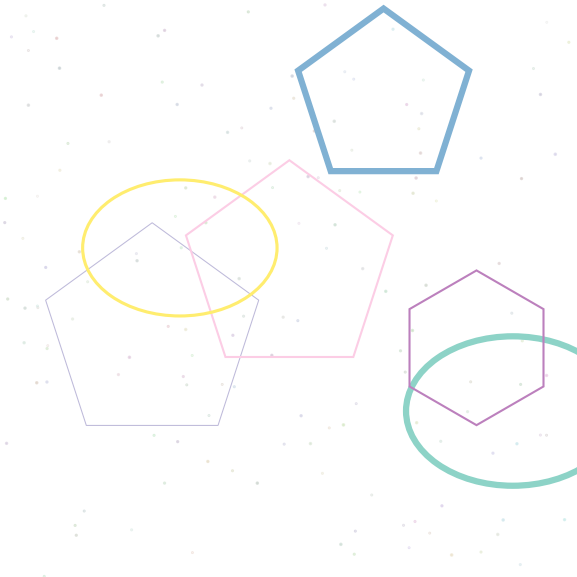[{"shape": "oval", "thickness": 3, "radius": 0.92, "center": [0.888, 0.287]}, {"shape": "pentagon", "thickness": 0.5, "radius": 0.97, "center": [0.263, 0.419]}, {"shape": "pentagon", "thickness": 3, "radius": 0.78, "center": [0.664, 0.829]}, {"shape": "pentagon", "thickness": 1, "radius": 0.94, "center": [0.501, 0.533]}, {"shape": "hexagon", "thickness": 1, "radius": 0.67, "center": [0.825, 0.397]}, {"shape": "oval", "thickness": 1.5, "radius": 0.84, "center": [0.311, 0.57]}]